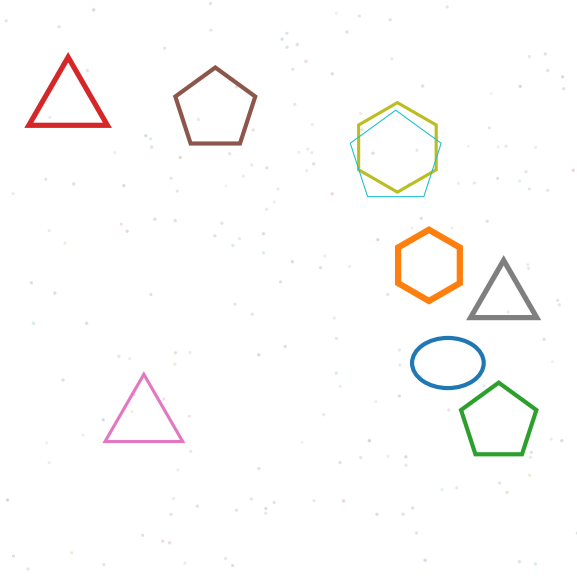[{"shape": "oval", "thickness": 2, "radius": 0.31, "center": [0.776, 0.371]}, {"shape": "hexagon", "thickness": 3, "radius": 0.31, "center": [0.743, 0.54]}, {"shape": "pentagon", "thickness": 2, "radius": 0.34, "center": [0.864, 0.268]}, {"shape": "triangle", "thickness": 2.5, "radius": 0.39, "center": [0.118, 0.821]}, {"shape": "pentagon", "thickness": 2, "radius": 0.36, "center": [0.373, 0.809]}, {"shape": "triangle", "thickness": 1.5, "radius": 0.39, "center": [0.249, 0.273]}, {"shape": "triangle", "thickness": 2.5, "radius": 0.33, "center": [0.872, 0.482]}, {"shape": "hexagon", "thickness": 1.5, "radius": 0.39, "center": [0.688, 0.744]}, {"shape": "pentagon", "thickness": 0.5, "radius": 0.41, "center": [0.685, 0.726]}]